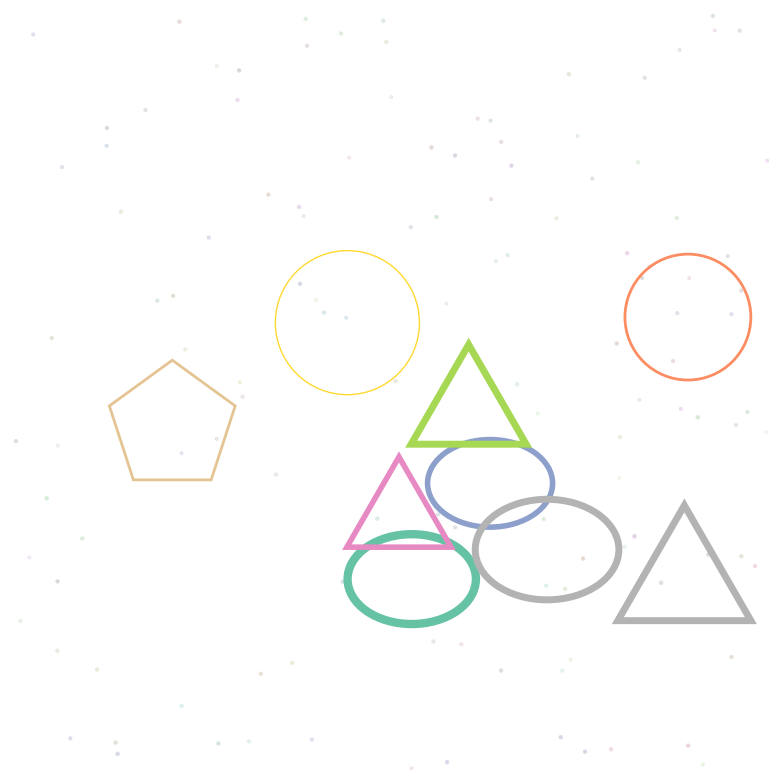[{"shape": "oval", "thickness": 3, "radius": 0.42, "center": [0.535, 0.248]}, {"shape": "circle", "thickness": 1, "radius": 0.41, "center": [0.893, 0.588]}, {"shape": "oval", "thickness": 2, "radius": 0.41, "center": [0.636, 0.372]}, {"shape": "triangle", "thickness": 2, "radius": 0.39, "center": [0.518, 0.328]}, {"shape": "triangle", "thickness": 2.5, "radius": 0.43, "center": [0.609, 0.466]}, {"shape": "circle", "thickness": 0.5, "radius": 0.47, "center": [0.451, 0.581]}, {"shape": "pentagon", "thickness": 1, "radius": 0.43, "center": [0.224, 0.446]}, {"shape": "oval", "thickness": 2.5, "radius": 0.47, "center": [0.71, 0.286]}, {"shape": "triangle", "thickness": 2.5, "radius": 0.5, "center": [0.889, 0.244]}]